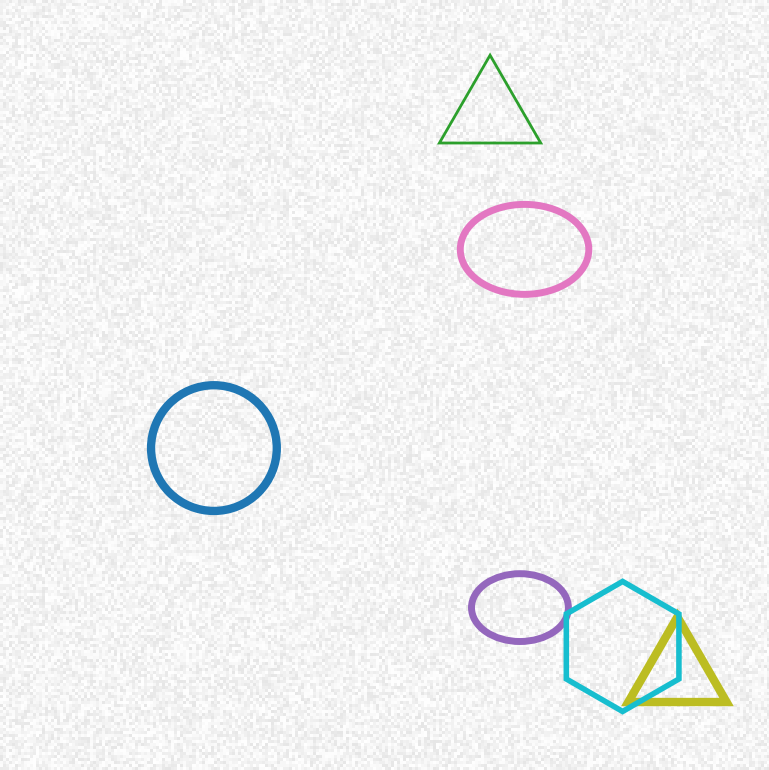[{"shape": "circle", "thickness": 3, "radius": 0.41, "center": [0.278, 0.418]}, {"shape": "triangle", "thickness": 1, "radius": 0.38, "center": [0.636, 0.852]}, {"shape": "oval", "thickness": 2.5, "radius": 0.31, "center": [0.675, 0.211]}, {"shape": "oval", "thickness": 2.5, "radius": 0.42, "center": [0.681, 0.676]}, {"shape": "triangle", "thickness": 3, "radius": 0.37, "center": [0.88, 0.125]}, {"shape": "hexagon", "thickness": 2, "radius": 0.42, "center": [0.809, 0.16]}]